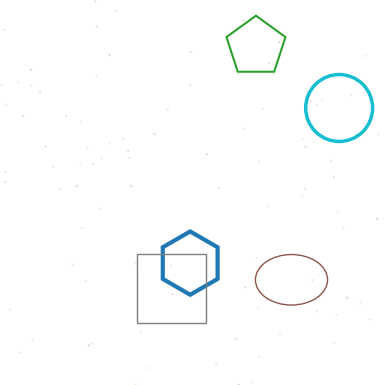[{"shape": "hexagon", "thickness": 3, "radius": 0.41, "center": [0.494, 0.317]}, {"shape": "pentagon", "thickness": 1.5, "radius": 0.4, "center": [0.665, 0.879]}, {"shape": "oval", "thickness": 1, "radius": 0.47, "center": [0.757, 0.273]}, {"shape": "square", "thickness": 1, "radius": 0.45, "center": [0.445, 0.25]}, {"shape": "circle", "thickness": 2.5, "radius": 0.43, "center": [0.881, 0.719]}]